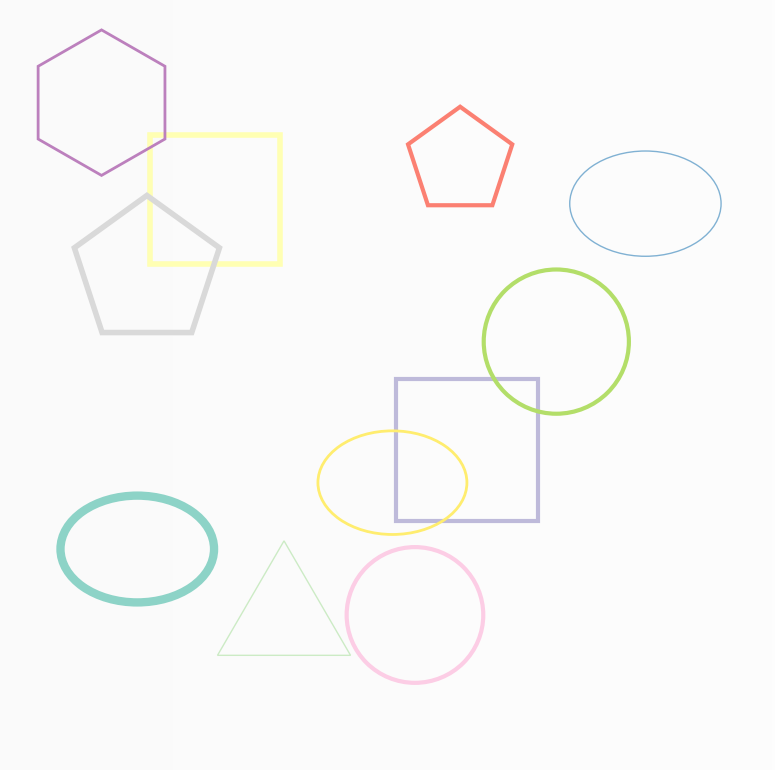[{"shape": "oval", "thickness": 3, "radius": 0.5, "center": [0.177, 0.287]}, {"shape": "square", "thickness": 2, "radius": 0.42, "center": [0.278, 0.741]}, {"shape": "square", "thickness": 1.5, "radius": 0.46, "center": [0.603, 0.415]}, {"shape": "pentagon", "thickness": 1.5, "radius": 0.35, "center": [0.594, 0.791]}, {"shape": "oval", "thickness": 0.5, "radius": 0.49, "center": [0.833, 0.736]}, {"shape": "circle", "thickness": 1.5, "radius": 0.47, "center": [0.718, 0.556]}, {"shape": "circle", "thickness": 1.5, "radius": 0.44, "center": [0.535, 0.201]}, {"shape": "pentagon", "thickness": 2, "radius": 0.49, "center": [0.19, 0.648]}, {"shape": "hexagon", "thickness": 1, "radius": 0.47, "center": [0.131, 0.867]}, {"shape": "triangle", "thickness": 0.5, "radius": 0.5, "center": [0.366, 0.198]}, {"shape": "oval", "thickness": 1, "radius": 0.48, "center": [0.506, 0.373]}]